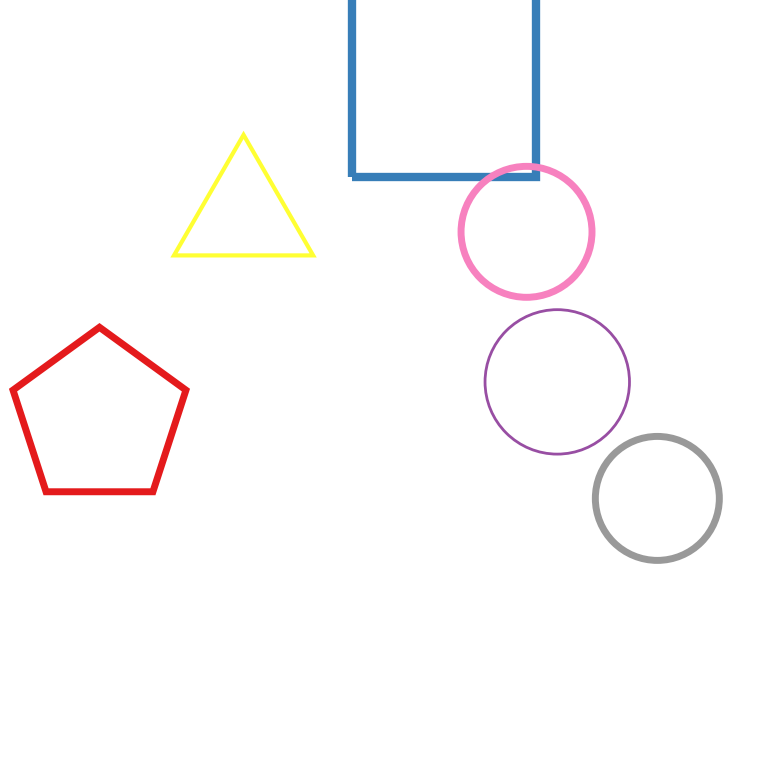[{"shape": "pentagon", "thickness": 2.5, "radius": 0.59, "center": [0.129, 0.457]}, {"shape": "square", "thickness": 3, "radius": 0.6, "center": [0.577, 0.89]}, {"shape": "circle", "thickness": 1, "radius": 0.47, "center": [0.724, 0.504]}, {"shape": "triangle", "thickness": 1.5, "radius": 0.52, "center": [0.316, 0.72]}, {"shape": "circle", "thickness": 2.5, "radius": 0.43, "center": [0.684, 0.699]}, {"shape": "circle", "thickness": 2.5, "radius": 0.4, "center": [0.854, 0.353]}]